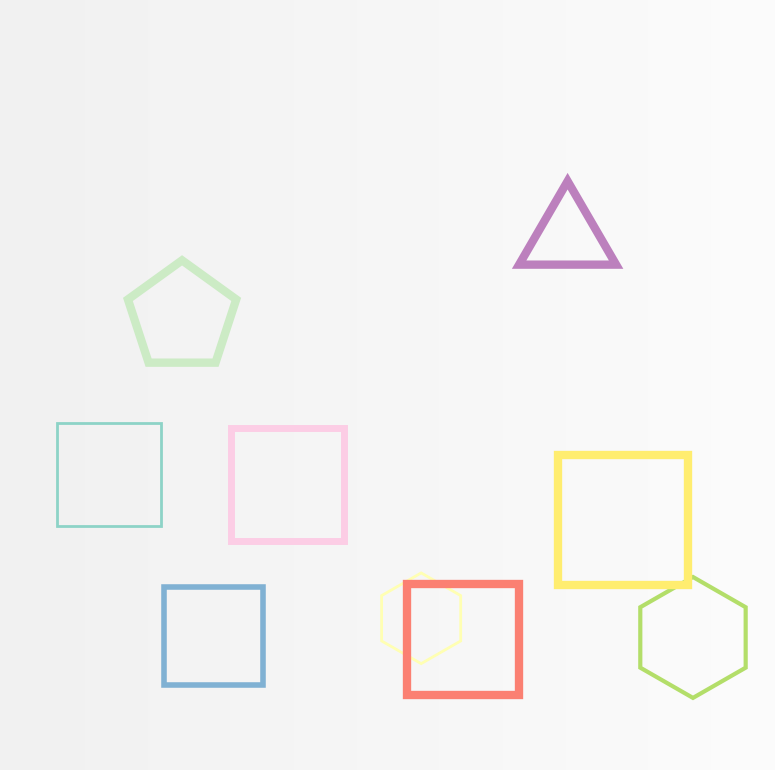[{"shape": "square", "thickness": 1, "radius": 0.33, "center": [0.141, 0.384]}, {"shape": "hexagon", "thickness": 1, "radius": 0.29, "center": [0.543, 0.197]}, {"shape": "square", "thickness": 3, "radius": 0.36, "center": [0.597, 0.17]}, {"shape": "square", "thickness": 2, "radius": 0.32, "center": [0.275, 0.174]}, {"shape": "hexagon", "thickness": 1.5, "radius": 0.39, "center": [0.894, 0.172]}, {"shape": "square", "thickness": 2.5, "radius": 0.37, "center": [0.371, 0.371]}, {"shape": "triangle", "thickness": 3, "radius": 0.36, "center": [0.732, 0.692]}, {"shape": "pentagon", "thickness": 3, "radius": 0.37, "center": [0.235, 0.588]}, {"shape": "square", "thickness": 3, "radius": 0.42, "center": [0.804, 0.324]}]